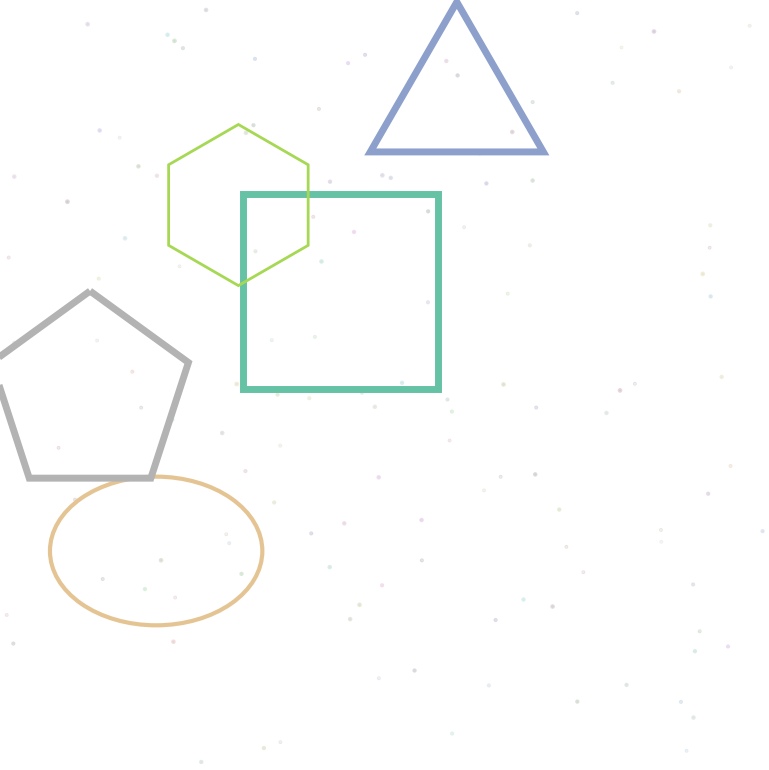[{"shape": "square", "thickness": 2.5, "radius": 0.63, "center": [0.442, 0.622]}, {"shape": "triangle", "thickness": 2.5, "radius": 0.65, "center": [0.593, 0.868]}, {"shape": "hexagon", "thickness": 1, "radius": 0.52, "center": [0.31, 0.734]}, {"shape": "oval", "thickness": 1.5, "radius": 0.69, "center": [0.203, 0.284]}, {"shape": "pentagon", "thickness": 2.5, "radius": 0.67, "center": [0.117, 0.488]}]